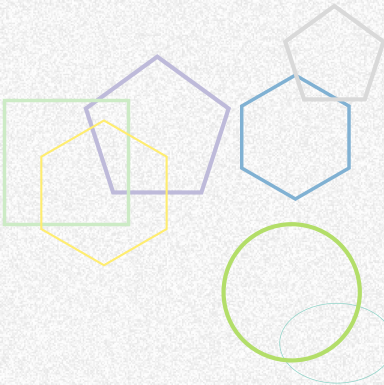[{"shape": "oval", "thickness": 0.5, "radius": 0.74, "center": [0.875, 0.108]}, {"shape": "pentagon", "thickness": 3, "radius": 0.97, "center": [0.408, 0.658]}, {"shape": "hexagon", "thickness": 2.5, "radius": 0.8, "center": [0.767, 0.644]}, {"shape": "circle", "thickness": 3, "radius": 0.88, "center": [0.758, 0.241]}, {"shape": "pentagon", "thickness": 3, "radius": 0.67, "center": [0.868, 0.85]}, {"shape": "square", "thickness": 2.5, "radius": 0.81, "center": [0.171, 0.579]}, {"shape": "hexagon", "thickness": 1.5, "radius": 0.94, "center": [0.27, 0.499]}]